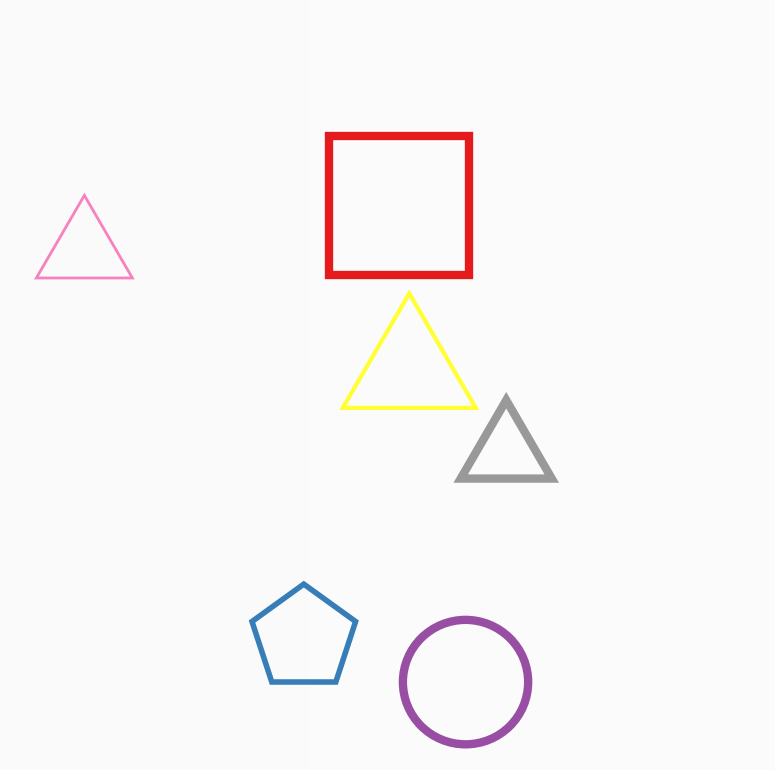[{"shape": "square", "thickness": 3, "radius": 0.45, "center": [0.514, 0.733]}, {"shape": "pentagon", "thickness": 2, "radius": 0.35, "center": [0.392, 0.171]}, {"shape": "circle", "thickness": 3, "radius": 0.4, "center": [0.601, 0.114]}, {"shape": "triangle", "thickness": 1.5, "radius": 0.5, "center": [0.528, 0.52]}, {"shape": "triangle", "thickness": 1, "radius": 0.36, "center": [0.109, 0.675]}, {"shape": "triangle", "thickness": 3, "radius": 0.34, "center": [0.653, 0.412]}]